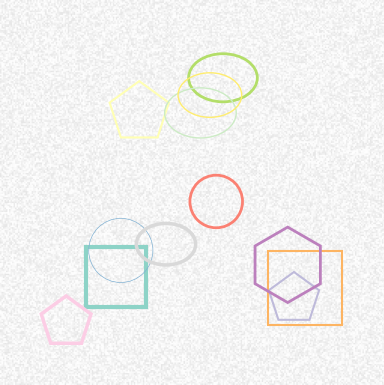[{"shape": "square", "thickness": 3, "radius": 0.39, "center": [0.301, 0.281]}, {"shape": "pentagon", "thickness": 1.5, "radius": 0.4, "center": [0.362, 0.708]}, {"shape": "pentagon", "thickness": 1.5, "radius": 0.34, "center": [0.764, 0.225]}, {"shape": "circle", "thickness": 2, "radius": 0.34, "center": [0.562, 0.477]}, {"shape": "circle", "thickness": 0.5, "radius": 0.42, "center": [0.314, 0.35]}, {"shape": "square", "thickness": 1.5, "radius": 0.48, "center": [0.792, 0.251]}, {"shape": "oval", "thickness": 2, "radius": 0.45, "center": [0.579, 0.798]}, {"shape": "pentagon", "thickness": 2.5, "radius": 0.34, "center": [0.172, 0.163]}, {"shape": "oval", "thickness": 2.5, "radius": 0.39, "center": [0.431, 0.366]}, {"shape": "hexagon", "thickness": 2, "radius": 0.49, "center": [0.747, 0.312]}, {"shape": "oval", "thickness": 1, "radius": 0.46, "center": [0.521, 0.707]}, {"shape": "oval", "thickness": 1, "radius": 0.41, "center": [0.545, 0.753]}]